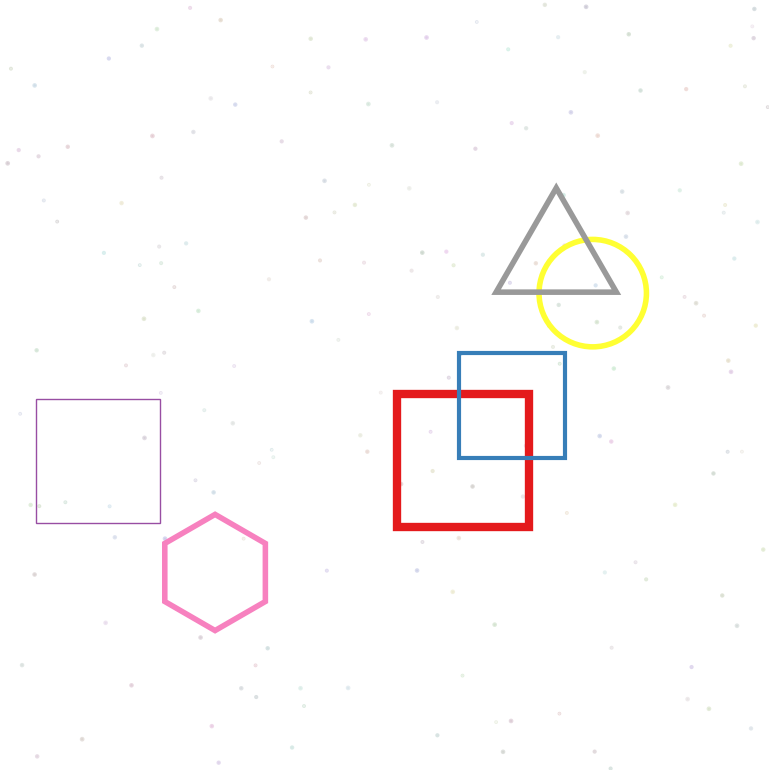[{"shape": "square", "thickness": 3, "radius": 0.43, "center": [0.601, 0.402]}, {"shape": "square", "thickness": 1.5, "radius": 0.34, "center": [0.665, 0.473]}, {"shape": "square", "thickness": 0.5, "radius": 0.4, "center": [0.128, 0.401]}, {"shape": "circle", "thickness": 2, "radius": 0.35, "center": [0.77, 0.619]}, {"shape": "hexagon", "thickness": 2, "radius": 0.38, "center": [0.279, 0.257]}, {"shape": "triangle", "thickness": 2, "radius": 0.45, "center": [0.722, 0.666]}]